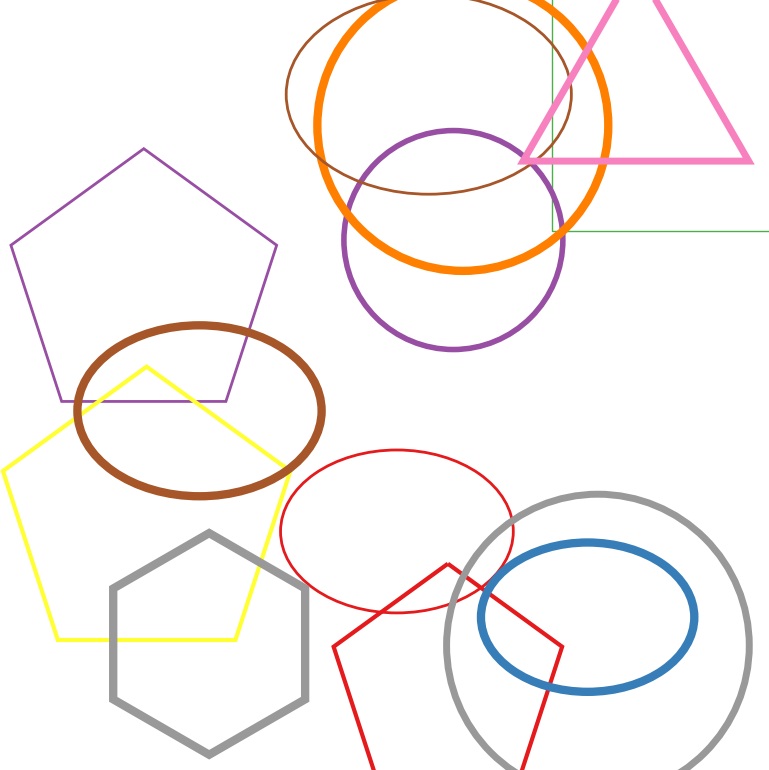[{"shape": "oval", "thickness": 1, "radius": 0.76, "center": [0.515, 0.31]}, {"shape": "pentagon", "thickness": 1.5, "radius": 0.78, "center": [0.582, 0.112]}, {"shape": "oval", "thickness": 3, "radius": 0.69, "center": [0.763, 0.198]}, {"shape": "square", "thickness": 0.5, "radius": 0.79, "center": [0.875, 0.859]}, {"shape": "pentagon", "thickness": 1, "radius": 0.91, "center": [0.187, 0.625]}, {"shape": "circle", "thickness": 2, "radius": 0.71, "center": [0.589, 0.688]}, {"shape": "circle", "thickness": 3, "radius": 0.94, "center": [0.601, 0.837]}, {"shape": "pentagon", "thickness": 1.5, "radius": 0.98, "center": [0.19, 0.328]}, {"shape": "oval", "thickness": 1, "radius": 0.93, "center": [0.557, 0.877]}, {"shape": "oval", "thickness": 3, "radius": 0.79, "center": [0.259, 0.467]}, {"shape": "triangle", "thickness": 2.5, "radius": 0.85, "center": [0.826, 0.875]}, {"shape": "hexagon", "thickness": 3, "radius": 0.72, "center": [0.272, 0.164]}, {"shape": "circle", "thickness": 2.5, "radius": 0.98, "center": [0.777, 0.162]}]